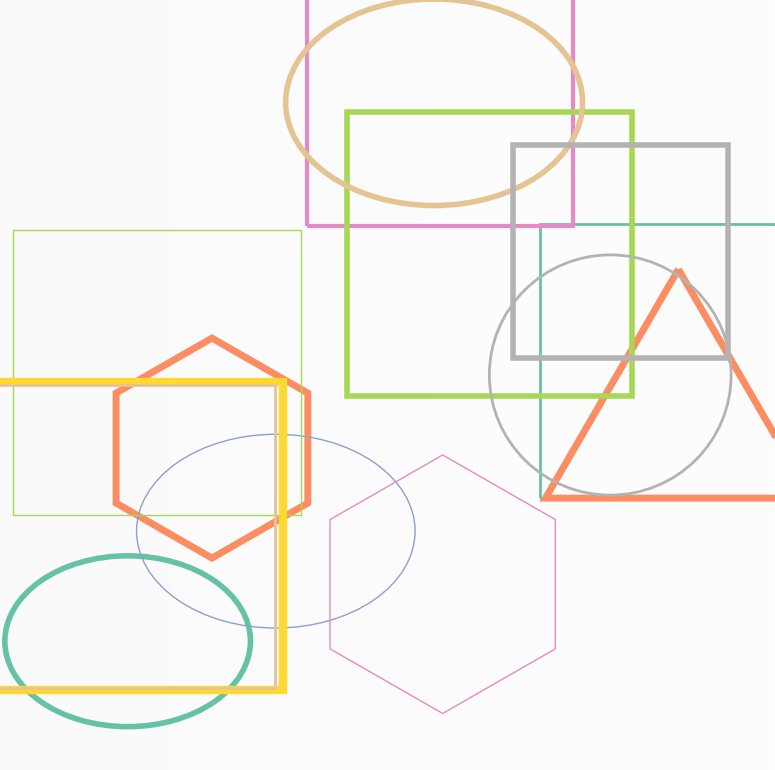[{"shape": "square", "thickness": 1, "radius": 0.89, "center": [0.875, 0.531]}, {"shape": "oval", "thickness": 2, "radius": 0.79, "center": [0.165, 0.167]}, {"shape": "triangle", "thickness": 2.5, "radius": 0.99, "center": [0.875, 0.452]}, {"shape": "hexagon", "thickness": 2.5, "radius": 0.71, "center": [0.273, 0.418]}, {"shape": "oval", "thickness": 0.5, "radius": 0.9, "center": [0.356, 0.31]}, {"shape": "hexagon", "thickness": 0.5, "radius": 0.84, "center": [0.571, 0.241]}, {"shape": "square", "thickness": 1.5, "radius": 0.86, "center": [0.568, 0.878]}, {"shape": "square", "thickness": 2, "radius": 0.92, "center": [0.631, 0.67]}, {"shape": "square", "thickness": 0.5, "radius": 0.93, "center": [0.202, 0.516]}, {"shape": "square", "thickness": 3, "radius": 1.0, "center": [0.165, 0.304]}, {"shape": "oval", "thickness": 2, "radius": 0.96, "center": [0.56, 0.867]}, {"shape": "square", "thickness": 1, "radius": 0.98, "center": [0.158, 0.303]}, {"shape": "square", "thickness": 2, "radius": 0.69, "center": [0.801, 0.673]}, {"shape": "circle", "thickness": 1, "radius": 0.78, "center": [0.787, 0.513]}]